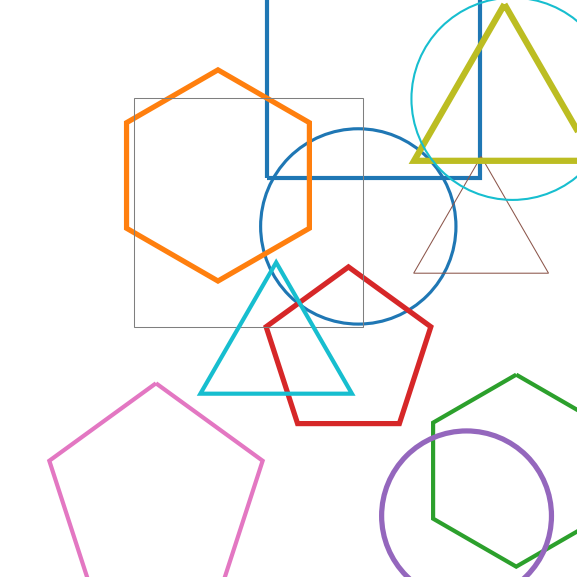[{"shape": "square", "thickness": 2, "radius": 0.92, "center": [0.647, 0.874]}, {"shape": "circle", "thickness": 1.5, "radius": 0.85, "center": [0.62, 0.607]}, {"shape": "hexagon", "thickness": 2.5, "radius": 0.91, "center": [0.377, 0.695]}, {"shape": "hexagon", "thickness": 2, "radius": 0.83, "center": [0.894, 0.184]}, {"shape": "pentagon", "thickness": 2.5, "radius": 0.75, "center": [0.603, 0.387]}, {"shape": "circle", "thickness": 2.5, "radius": 0.74, "center": [0.808, 0.106]}, {"shape": "triangle", "thickness": 0.5, "radius": 0.67, "center": [0.833, 0.593]}, {"shape": "pentagon", "thickness": 2, "radius": 0.97, "center": [0.27, 0.141]}, {"shape": "square", "thickness": 0.5, "radius": 0.99, "center": [0.431, 0.631]}, {"shape": "triangle", "thickness": 3, "radius": 0.9, "center": [0.873, 0.811]}, {"shape": "triangle", "thickness": 2, "radius": 0.76, "center": [0.478, 0.393]}, {"shape": "circle", "thickness": 1, "radius": 0.88, "center": [0.888, 0.828]}]